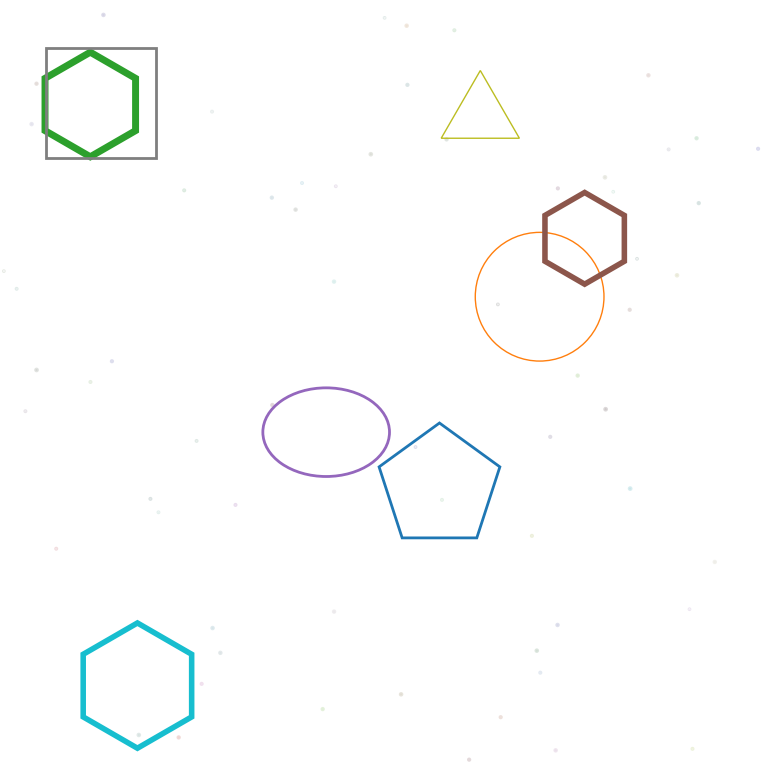[{"shape": "pentagon", "thickness": 1, "radius": 0.41, "center": [0.571, 0.368]}, {"shape": "circle", "thickness": 0.5, "radius": 0.42, "center": [0.701, 0.615]}, {"shape": "hexagon", "thickness": 2.5, "radius": 0.34, "center": [0.117, 0.864]}, {"shape": "oval", "thickness": 1, "radius": 0.41, "center": [0.424, 0.439]}, {"shape": "hexagon", "thickness": 2, "radius": 0.3, "center": [0.759, 0.69]}, {"shape": "square", "thickness": 1, "radius": 0.36, "center": [0.131, 0.866]}, {"shape": "triangle", "thickness": 0.5, "radius": 0.29, "center": [0.624, 0.85]}, {"shape": "hexagon", "thickness": 2, "radius": 0.41, "center": [0.178, 0.11]}]